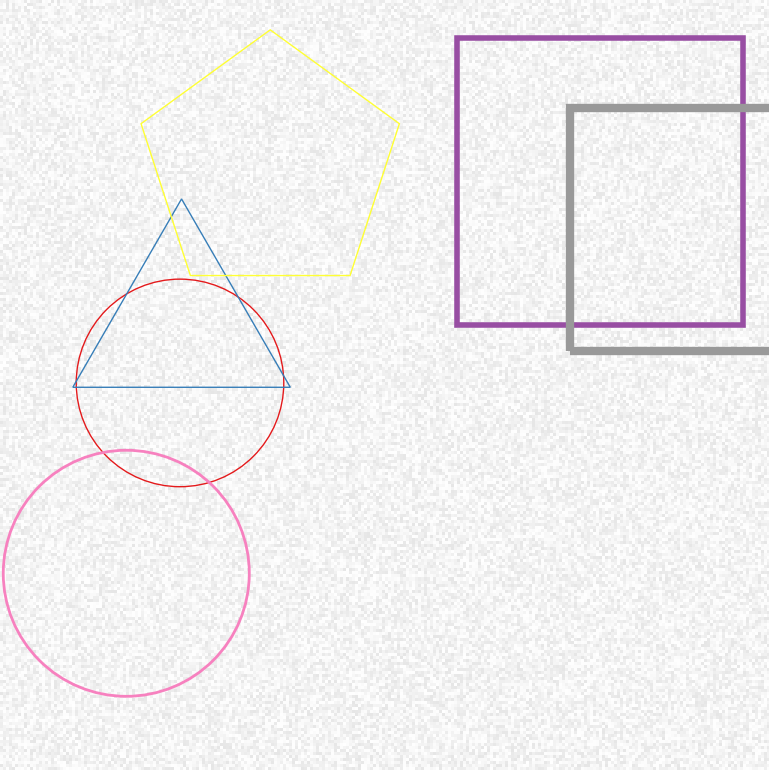[{"shape": "circle", "thickness": 0.5, "radius": 0.67, "center": [0.234, 0.503]}, {"shape": "triangle", "thickness": 0.5, "radius": 0.82, "center": [0.236, 0.579]}, {"shape": "square", "thickness": 2, "radius": 0.93, "center": [0.78, 0.764]}, {"shape": "pentagon", "thickness": 0.5, "radius": 0.88, "center": [0.351, 0.785]}, {"shape": "circle", "thickness": 1, "radius": 0.8, "center": [0.164, 0.255]}, {"shape": "square", "thickness": 3, "radius": 0.79, "center": [0.898, 0.702]}]